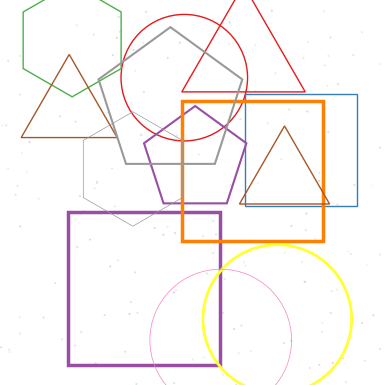[{"shape": "triangle", "thickness": 1, "radius": 0.93, "center": [0.632, 0.854]}, {"shape": "circle", "thickness": 1, "radius": 0.82, "center": [0.479, 0.798]}, {"shape": "square", "thickness": 1, "radius": 0.73, "center": [0.782, 0.609]}, {"shape": "hexagon", "thickness": 1, "radius": 0.73, "center": [0.187, 0.895]}, {"shape": "pentagon", "thickness": 1.5, "radius": 0.7, "center": [0.507, 0.585]}, {"shape": "square", "thickness": 2.5, "radius": 0.99, "center": [0.374, 0.249]}, {"shape": "square", "thickness": 2.5, "radius": 0.91, "center": [0.656, 0.556]}, {"shape": "circle", "thickness": 2, "radius": 0.97, "center": [0.72, 0.171]}, {"shape": "triangle", "thickness": 1, "radius": 0.72, "center": [0.18, 0.715]}, {"shape": "triangle", "thickness": 1, "radius": 0.68, "center": [0.739, 0.538]}, {"shape": "circle", "thickness": 0.5, "radius": 0.92, "center": [0.573, 0.117]}, {"shape": "hexagon", "thickness": 0.5, "radius": 0.74, "center": [0.345, 0.561]}, {"shape": "pentagon", "thickness": 1.5, "radius": 0.98, "center": [0.443, 0.733]}]